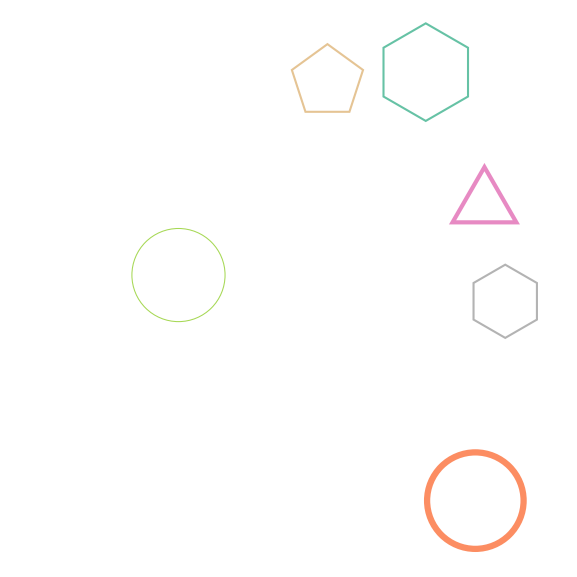[{"shape": "hexagon", "thickness": 1, "radius": 0.42, "center": [0.737, 0.874]}, {"shape": "circle", "thickness": 3, "radius": 0.42, "center": [0.823, 0.132]}, {"shape": "triangle", "thickness": 2, "radius": 0.32, "center": [0.839, 0.646]}, {"shape": "circle", "thickness": 0.5, "radius": 0.4, "center": [0.309, 0.523]}, {"shape": "pentagon", "thickness": 1, "radius": 0.32, "center": [0.567, 0.858]}, {"shape": "hexagon", "thickness": 1, "radius": 0.32, "center": [0.875, 0.477]}]